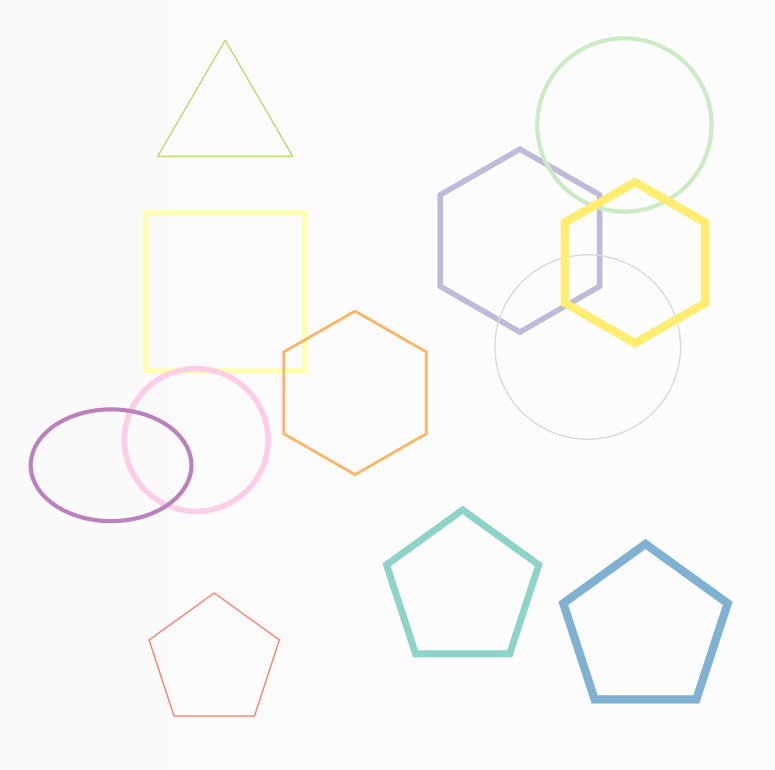[{"shape": "pentagon", "thickness": 2.5, "radius": 0.52, "center": [0.597, 0.234]}, {"shape": "square", "thickness": 2, "radius": 0.51, "center": [0.291, 0.621]}, {"shape": "hexagon", "thickness": 2, "radius": 0.59, "center": [0.671, 0.688]}, {"shape": "pentagon", "thickness": 0.5, "radius": 0.44, "center": [0.276, 0.142]}, {"shape": "pentagon", "thickness": 3, "radius": 0.56, "center": [0.833, 0.182]}, {"shape": "hexagon", "thickness": 1, "radius": 0.53, "center": [0.458, 0.49]}, {"shape": "triangle", "thickness": 0.5, "radius": 0.5, "center": [0.291, 0.847]}, {"shape": "circle", "thickness": 2, "radius": 0.46, "center": [0.253, 0.429]}, {"shape": "circle", "thickness": 0.5, "radius": 0.6, "center": [0.758, 0.549]}, {"shape": "oval", "thickness": 1.5, "radius": 0.52, "center": [0.143, 0.396]}, {"shape": "circle", "thickness": 1.5, "radius": 0.56, "center": [0.806, 0.838]}, {"shape": "hexagon", "thickness": 3, "radius": 0.52, "center": [0.819, 0.659]}]